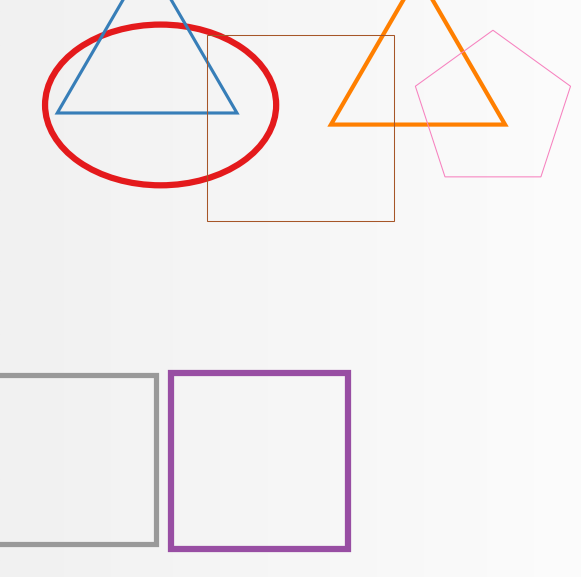[{"shape": "oval", "thickness": 3, "radius": 0.99, "center": [0.276, 0.817]}, {"shape": "triangle", "thickness": 1.5, "radius": 0.89, "center": [0.253, 0.893]}, {"shape": "square", "thickness": 3, "radius": 0.76, "center": [0.446, 0.201]}, {"shape": "triangle", "thickness": 2, "radius": 0.86, "center": [0.719, 0.87]}, {"shape": "square", "thickness": 0.5, "radius": 0.8, "center": [0.517, 0.777]}, {"shape": "pentagon", "thickness": 0.5, "radius": 0.7, "center": [0.848, 0.806]}, {"shape": "square", "thickness": 2.5, "radius": 0.74, "center": [0.122, 0.204]}]